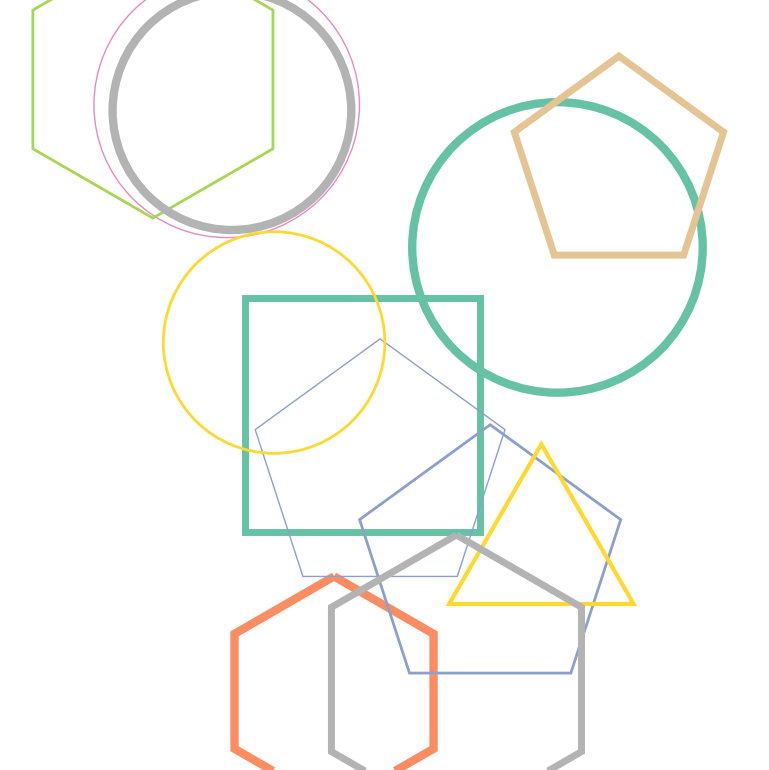[{"shape": "circle", "thickness": 3, "radius": 0.94, "center": [0.724, 0.679]}, {"shape": "square", "thickness": 2.5, "radius": 0.76, "center": [0.47, 0.461]}, {"shape": "hexagon", "thickness": 3, "radius": 0.75, "center": [0.434, 0.102]}, {"shape": "pentagon", "thickness": 1, "radius": 0.89, "center": [0.637, 0.27]}, {"shape": "pentagon", "thickness": 0.5, "radius": 0.85, "center": [0.494, 0.389]}, {"shape": "circle", "thickness": 0.5, "radius": 0.86, "center": [0.294, 0.864]}, {"shape": "hexagon", "thickness": 1, "radius": 0.9, "center": [0.199, 0.897]}, {"shape": "triangle", "thickness": 1.5, "radius": 0.69, "center": [0.703, 0.285]}, {"shape": "circle", "thickness": 1, "radius": 0.72, "center": [0.356, 0.555]}, {"shape": "pentagon", "thickness": 2.5, "radius": 0.71, "center": [0.804, 0.784]}, {"shape": "hexagon", "thickness": 2.5, "radius": 0.94, "center": [0.593, 0.118]}, {"shape": "circle", "thickness": 3, "radius": 0.77, "center": [0.301, 0.856]}]